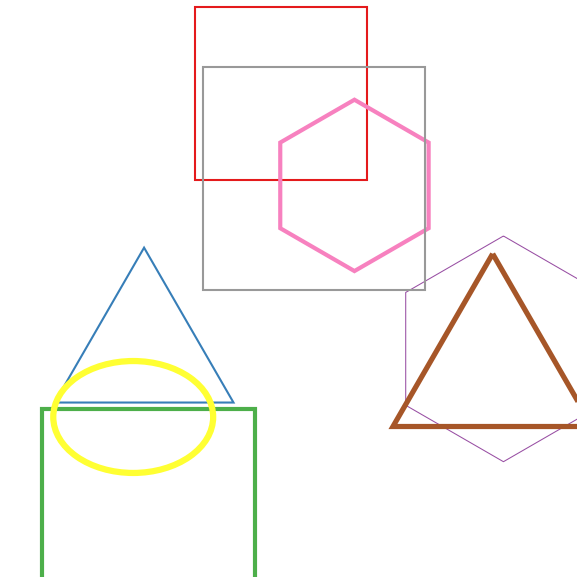[{"shape": "square", "thickness": 1, "radius": 0.75, "center": [0.487, 0.837]}, {"shape": "triangle", "thickness": 1, "radius": 0.89, "center": [0.249, 0.391]}, {"shape": "square", "thickness": 2, "radius": 0.92, "center": [0.257, 0.105]}, {"shape": "hexagon", "thickness": 0.5, "radius": 0.98, "center": [0.872, 0.395]}, {"shape": "oval", "thickness": 3, "radius": 0.69, "center": [0.231, 0.277]}, {"shape": "triangle", "thickness": 2.5, "radius": 1.0, "center": [0.853, 0.36]}, {"shape": "hexagon", "thickness": 2, "radius": 0.74, "center": [0.614, 0.678]}, {"shape": "square", "thickness": 1, "radius": 0.96, "center": [0.544, 0.69]}]